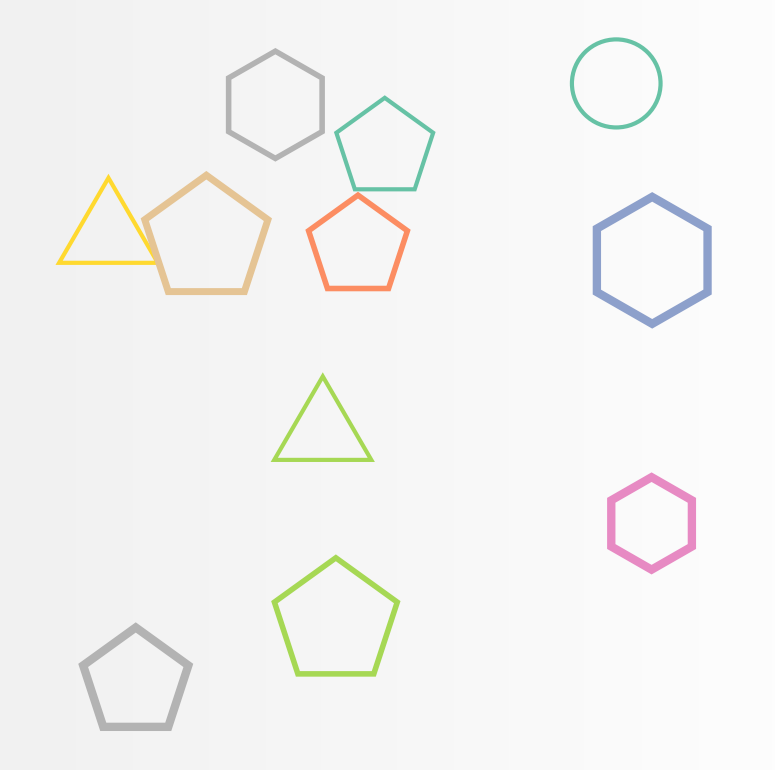[{"shape": "pentagon", "thickness": 1.5, "radius": 0.33, "center": [0.496, 0.807]}, {"shape": "circle", "thickness": 1.5, "radius": 0.29, "center": [0.795, 0.892]}, {"shape": "pentagon", "thickness": 2, "radius": 0.34, "center": [0.462, 0.68]}, {"shape": "hexagon", "thickness": 3, "radius": 0.41, "center": [0.842, 0.662]}, {"shape": "hexagon", "thickness": 3, "radius": 0.3, "center": [0.841, 0.32]}, {"shape": "pentagon", "thickness": 2, "radius": 0.42, "center": [0.433, 0.192]}, {"shape": "triangle", "thickness": 1.5, "radius": 0.36, "center": [0.416, 0.439]}, {"shape": "triangle", "thickness": 1.5, "radius": 0.37, "center": [0.14, 0.695]}, {"shape": "pentagon", "thickness": 2.5, "radius": 0.42, "center": [0.266, 0.689]}, {"shape": "hexagon", "thickness": 2, "radius": 0.35, "center": [0.355, 0.864]}, {"shape": "pentagon", "thickness": 3, "radius": 0.36, "center": [0.175, 0.114]}]